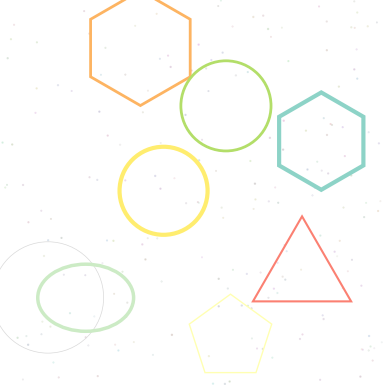[{"shape": "hexagon", "thickness": 3, "radius": 0.63, "center": [0.834, 0.633]}, {"shape": "pentagon", "thickness": 1, "radius": 0.56, "center": [0.599, 0.123]}, {"shape": "triangle", "thickness": 1.5, "radius": 0.74, "center": [0.785, 0.291]}, {"shape": "hexagon", "thickness": 2, "radius": 0.75, "center": [0.365, 0.875]}, {"shape": "circle", "thickness": 2, "radius": 0.59, "center": [0.587, 0.725]}, {"shape": "circle", "thickness": 0.5, "radius": 0.72, "center": [0.125, 0.227]}, {"shape": "oval", "thickness": 2.5, "radius": 0.62, "center": [0.223, 0.227]}, {"shape": "circle", "thickness": 3, "radius": 0.57, "center": [0.425, 0.504]}]